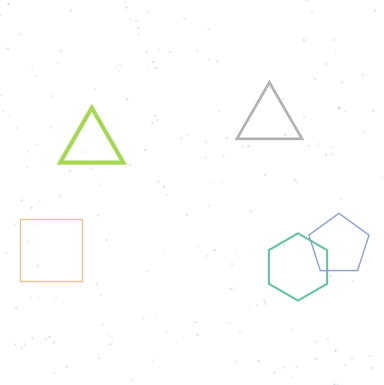[{"shape": "hexagon", "thickness": 1.5, "radius": 0.44, "center": [0.774, 0.307]}, {"shape": "pentagon", "thickness": 1, "radius": 0.41, "center": [0.88, 0.364]}, {"shape": "triangle", "thickness": 3, "radius": 0.47, "center": [0.238, 0.625]}, {"shape": "square", "thickness": 1, "radius": 0.4, "center": [0.132, 0.352]}, {"shape": "triangle", "thickness": 2, "radius": 0.49, "center": [0.7, 0.688]}]